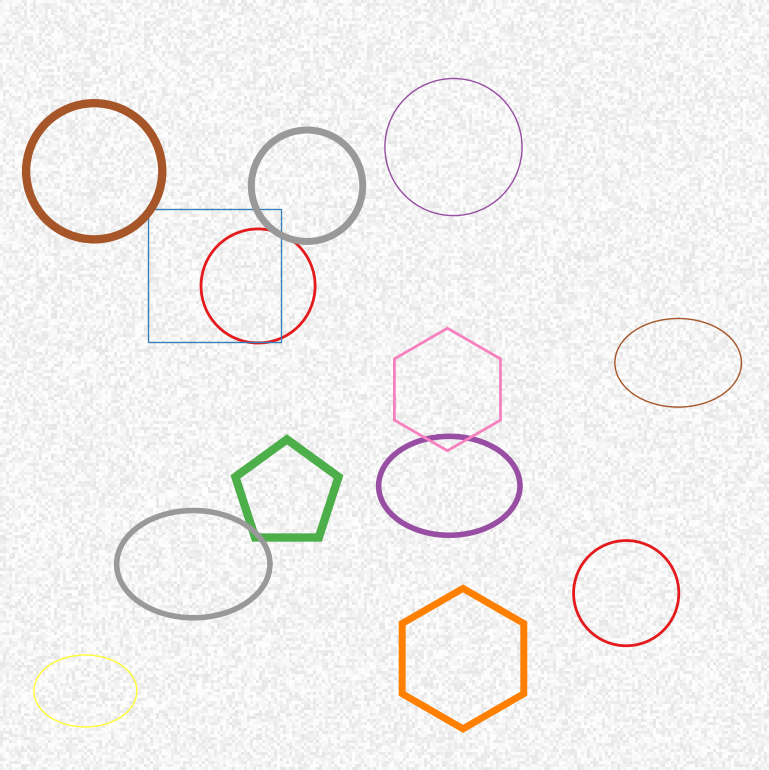[{"shape": "circle", "thickness": 1, "radius": 0.37, "center": [0.335, 0.629]}, {"shape": "circle", "thickness": 1, "radius": 0.34, "center": [0.813, 0.23]}, {"shape": "square", "thickness": 0.5, "radius": 0.43, "center": [0.279, 0.642]}, {"shape": "pentagon", "thickness": 3, "radius": 0.35, "center": [0.373, 0.359]}, {"shape": "circle", "thickness": 0.5, "radius": 0.45, "center": [0.589, 0.809]}, {"shape": "oval", "thickness": 2, "radius": 0.46, "center": [0.584, 0.369]}, {"shape": "hexagon", "thickness": 2.5, "radius": 0.46, "center": [0.601, 0.145]}, {"shape": "oval", "thickness": 0.5, "radius": 0.33, "center": [0.111, 0.103]}, {"shape": "oval", "thickness": 0.5, "radius": 0.41, "center": [0.881, 0.529]}, {"shape": "circle", "thickness": 3, "radius": 0.44, "center": [0.122, 0.778]}, {"shape": "hexagon", "thickness": 1, "radius": 0.4, "center": [0.581, 0.494]}, {"shape": "oval", "thickness": 2, "radius": 0.5, "center": [0.251, 0.267]}, {"shape": "circle", "thickness": 2.5, "radius": 0.36, "center": [0.399, 0.759]}]